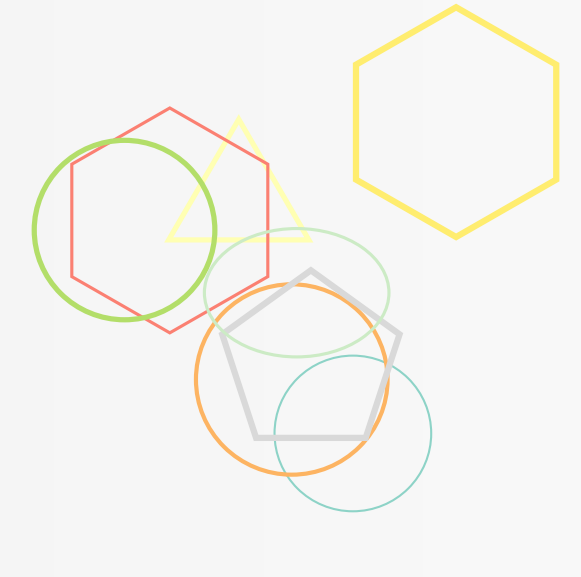[{"shape": "circle", "thickness": 1, "radius": 0.67, "center": [0.607, 0.249]}, {"shape": "triangle", "thickness": 2.5, "radius": 0.7, "center": [0.411, 0.653]}, {"shape": "hexagon", "thickness": 1.5, "radius": 0.97, "center": [0.292, 0.617]}, {"shape": "circle", "thickness": 2, "radius": 0.82, "center": [0.502, 0.342]}, {"shape": "circle", "thickness": 2.5, "radius": 0.78, "center": [0.214, 0.601]}, {"shape": "pentagon", "thickness": 3, "radius": 0.8, "center": [0.535, 0.371]}, {"shape": "oval", "thickness": 1.5, "radius": 0.79, "center": [0.51, 0.492]}, {"shape": "hexagon", "thickness": 3, "radius": 0.99, "center": [0.785, 0.788]}]